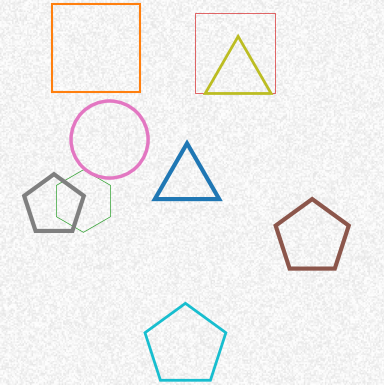[{"shape": "triangle", "thickness": 3, "radius": 0.48, "center": [0.486, 0.531]}, {"shape": "square", "thickness": 1.5, "radius": 0.57, "center": [0.249, 0.875]}, {"shape": "hexagon", "thickness": 0.5, "radius": 0.41, "center": [0.217, 0.478]}, {"shape": "square", "thickness": 0.5, "radius": 0.52, "center": [0.61, 0.862]}, {"shape": "pentagon", "thickness": 3, "radius": 0.5, "center": [0.811, 0.383]}, {"shape": "circle", "thickness": 2.5, "radius": 0.5, "center": [0.285, 0.638]}, {"shape": "pentagon", "thickness": 3, "radius": 0.41, "center": [0.14, 0.466]}, {"shape": "triangle", "thickness": 2, "radius": 0.49, "center": [0.619, 0.807]}, {"shape": "pentagon", "thickness": 2, "radius": 0.55, "center": [0.482, 0.102]}]